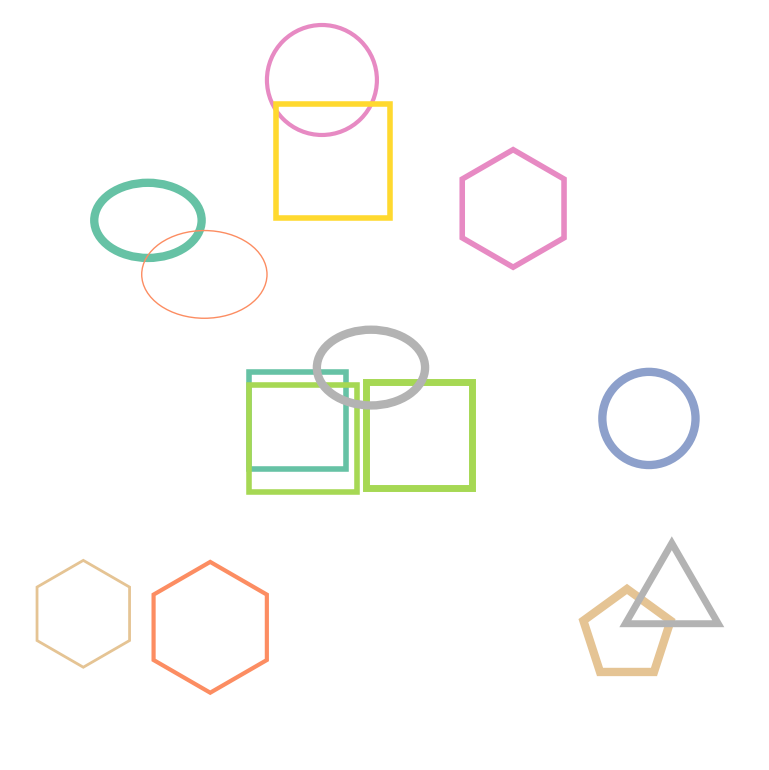[{"shape": "square", "thickness": 2, "radius": 0.31, "center": [0.386, 0.454]}, {"shape": "oval", "thickness": 3, "radius": 0.35, "center": [0.192, 0.714]}, {"shape": "oval", "thickness": 0.5, "radius": 0.41, "center": [0.265, 0.644]}, {"shape": "hexagon", "thickness": 1.5, "radius": 0.42, "center": [0.273, 0.185]}, {"shape": "circle", "thickness": 3, "radius": 0.3, "center": [0.843, 0.457]}, {"shape": "circle", "thickness": 1.5, "radius": 0.36, "center": [0.418, 0.896]}, {"shape": "hexagon", "thickness": 2, "radius": 0.38, "center": [0.666, 0.729]}, {"shape": "square", "thickness": 2.5, "radius": 0.34, "center": [0.544, 0.435]}, {"shape": "square", "thickness": 2, "radius": 0.35, "center": [0.393, 0.43]}, {"shape": "square", "thickness": 2, "radius": 0.37, "center": [0.432, 0.791]}, {"shape": "hexagon", "thickness": 1, "radius": 0.35, "center": [0.108, 0.203]}, {"shape": "pentagon", "thickness": 3, "radius": 0.3, "center": [0.814, 0.176]}, {"shape": "triangle", "thickness": 2.5, "radius": 0.35, "center": [0.872, 0.225]}, {"shape": "oval", "thickness": 3, "radius": 0.35, "center": [0.482, 0.523]}]